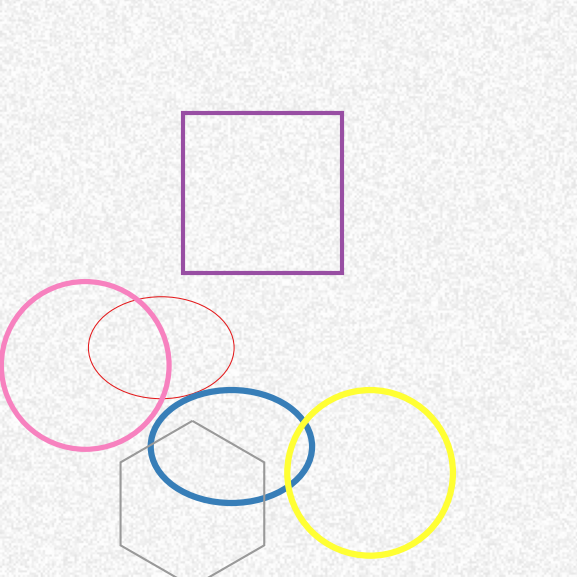[{"shape": "oval", "thickness": 0.5, "radius": 0.63, "center": [0.279, 0.397]}, {"shape": "oval", "thickness": 3, "radius": 0.7, "center": [0.401, 0.226]}, {"shape": "square", "thickness": 2, "radius": 0.69, "center": [0.455, 0.665]}, {"shape": "circle", "thickness": 3, "radius": 0.72, "center": [0.641, 0.18]}, {"shape": "circle", "thickness": 2.5, "radius": 0.73, "center": [0.148, 0.366]}, {"shape": "hexagon", "thickness": 1, "radius": 0.72, "center": [0.333, 0.127]}]